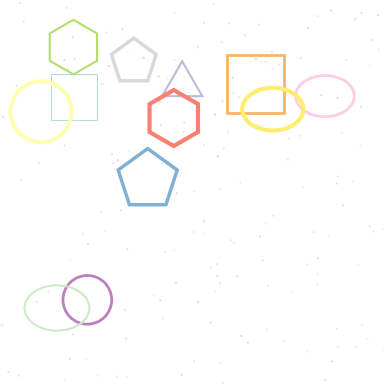[{"shape": "square", "thickness": 0.5, "radius": 0.3, "center": [0.192, 0.747]}, {"shape": "circle", "thickness": 3, "radius": 0.4, "center": [0.107, 0.71]}, {"shape": "triangle", "thickness": 1.5, "radius": 0.3, "center": [0.473, 0.78]}, {"shape": "hexagon", "thickness": 3, "radius": 0.36, "center": [0.451, 0.693]}, {"shape": "pentagon", "thickness": 2.5, "radius": 0.4, "center": [0.384, 0.533]}, {"shape": "square", "thickness": 2, "radius": 0.37, "center": [0.663, 0.782]}, {"shape": "hexagon", "thickness": 1.5, "radius": 0.35, "center": [0.191, 0.878]}, {"shape": "oval", "thickness": 2, "radius": 0.38, "center": [0.844, 0.75]}, {"shape": "pentagon", "thickness": 2.5, "radius": 0.31, "center": [0.348, 0.84]}, {"shape": "circle", "thickness": 2, "radius": 0.32, "center": [0.227, 0.221]}, {"shape": "oval", "thickness": 1.5, "radius": 0.42, "center": [0.148, 0.2]}, {"shape": "oval", "thickness": 3, "radius": 0.4, "center": [0.708, 0.716]}]